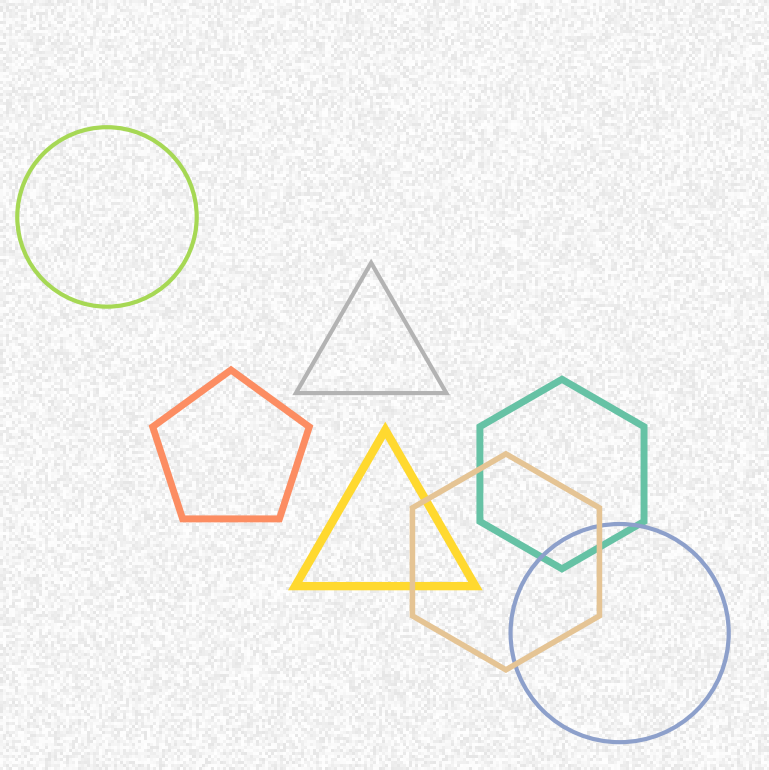[{"shape": "hexagon", "thickness": 2.5, "radius": 0.62, "center": [0.73, 0.384]}, {"shape": "pentagon", "thickness": 2.5, "radius": 0.53, "center": [0.3, 0.413]}, {"shape": "circle", "thickness": 1.5, "radius": 0.71, "center": [0.805, 0.178]}, {"shape": "circle", "thickness": 1.5, "radius": 0.58, "center": [0.139, 0.718]}, {"shape": "triangle", "thickness": 3, "radius": 0.68, "center": [0.5, 0.306]}, {"shape": "hexagon", "thickness": 2, "radius": 0.7, "center": [0.657, 0.27]}, {"shape": "triangle", "thickness": 1.5, "radius": 0.56, "center": [0.482, 0.546]}]